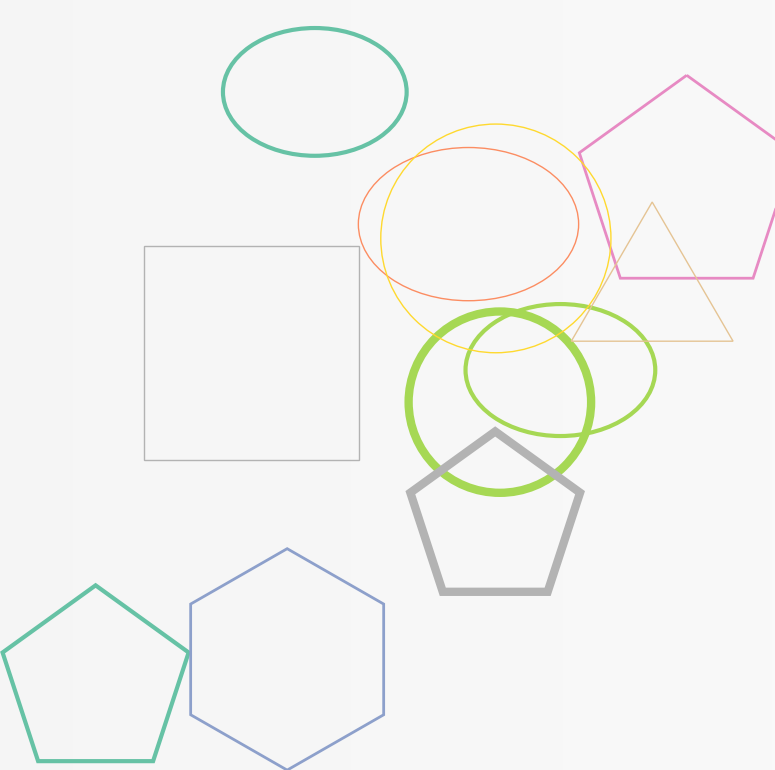[{"shape": "oval", "thickness": 1.5, "radius": 0.59, "center": [0.406, 0.881]}, {"shape": "pentagon", "thickness": 1.5, "radius": 0.63, "center": [0.123, 0.114]}, {"shape": "oval", "thickness": 0.5, "radius": 0.71, "center": [0.605, 0.709]}, {"shape": "hexagon", "thickness": 1, "radius": 0.72, "center": [0.371, 0.144]}, {"shape": "pentagon", "thickness": 1, "radius": 0.73, "center": [0.886, 0.757]}, {"shape": "circle", "thickness": 3, "radius": 0.59, "center": [0.645, 0.478]}, {"shape": "oval", "thickness": 1.5, "radius": 0.61, "center": [0.723, 0.519]}, {"shape": "circle", "thickness": 0.5, "radius": 0.74, "center": [0.64, 0.69]}, {"shape": "triangle", "thickness": 0.5, "radius": 0.6, "center": [0.842, 0.617]}, {"shape": "square", "thickness": 0.5, "radius": 0.7, "center": [0.325, 0.541]}, {"shape": "pentagon", "thickness": 3, "radius": 0.58, "center": [0.639, 0.325]}]